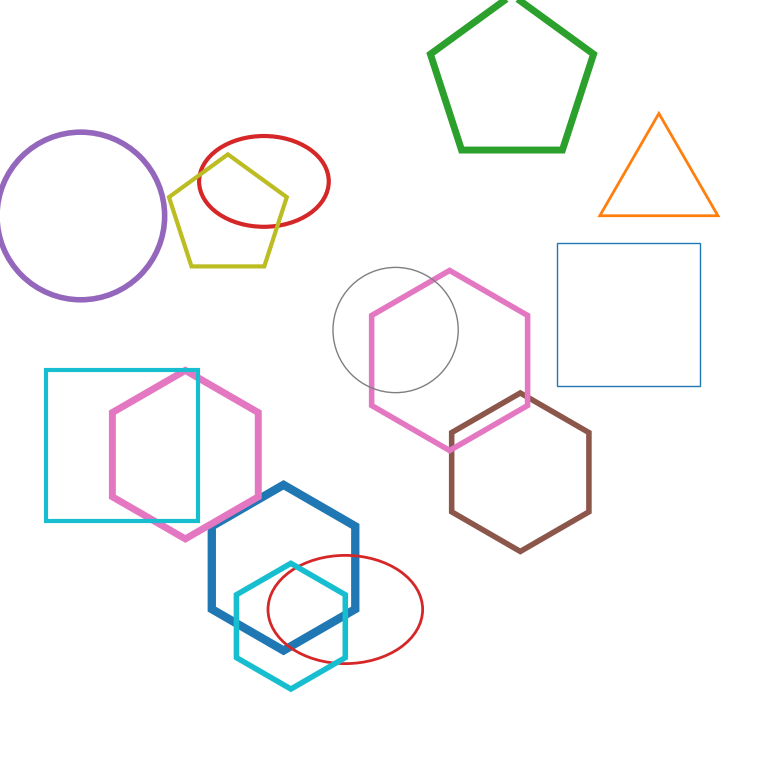[{"shape": "square", "thickness": 0.5, "radius": 0.46, "center": [0.816, 0.591]}, {"shape": "hexagon", "thickness": 3, "radius": 0.54, "center": [0.368, 0.263]}, {"shape": "triangle", "thickness": 1, "radius": 0.44, "center": [0.856, 0.764]}, {"shape": "pentagon", "thickness": 2.5, "radius": 0.56, "center": [0.665, 0.895]}, {"shape": "oval", "thickness": 1.5, "radius": 0.42, "center": [0.343, 0.764]}, {"shape": "oval", "thickness": 1, "radius": 0.5, "center": [0.448, 0.208]}, {"shape": "circle", "thickness": 2, "radius": 0.54, "center": [0.105, 0.72]}, {"shape": "hexagon", "thickness": 2, "radius": 0.51, "center": [0.676, 0.387]}, {"shape": "hexagon", "thickness": 2, "radius": 0.58, "center": [0.584, 0.532]}, {"shape": "hexagon", "thickness": 2.5, "radius": 0.55, "center": [0.241, 0.41]}, {"shape": "circle", "thickness": 0.5, "radius": 0.41, "center": [0.514, 0.571]}, {"shape": "pentagon", "thickness": 1.5, "radius": 0.4, "center": [0.296, 0.719]}, {"shape": "hexagon", "thickness": 2, "radius": 0.41, "center": [0.378, 0.187]}, {"shape": "square", "thickness": 1.5, "radius": 0.49, "center": [0.158, 0.421]}]